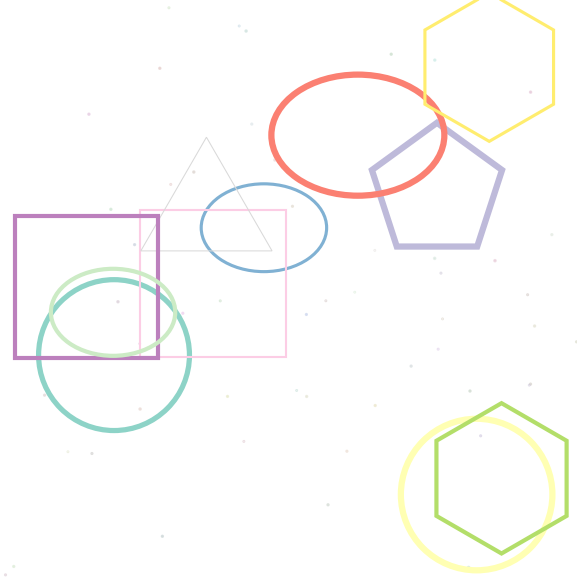[{"shape": "circle", "thickness": 2.5, "radius": 0.65, "center": [0.197, 0.384]}, {"shape": "circle", "thickness": 3, "radius": 0.66, "center": [0.825, 0.143]}, {"shape": "pentagon", "thickness": 3, "radius": 0.59, "center": [0.757, 0.668]}, {"shape": "oval", "thickness": 3, "radius": 0.75, "center": [0.62, 0.765]}, {"shape": "oval", "thickness": 1.5, "radius": 0.54, "center": [0.457, 0.605]}, {"shape": "hexagon", "thickness": 2, "radius": 0.65, "center": [0.868, 0.171]}, {"shape": "square", "thickness": 1, "radius": 0.63, "center": [0.369, 0.508]}, {"shape": "triangle", "thickness": 0.5, "radius": 0.66, "center": [0.357, 0.63]}, {"shape": "square", "thickness": 2, "radius": 0.62, "center": [0.15, 0.502]}, {"shape": "oval", "thickness": 2, "radius": 0.54, "center": [0.196, 0.458]}, {"shape": "hexagon", "thickness": 1.5, "radius": 0.64, "center": [0.847, 0.883]}]